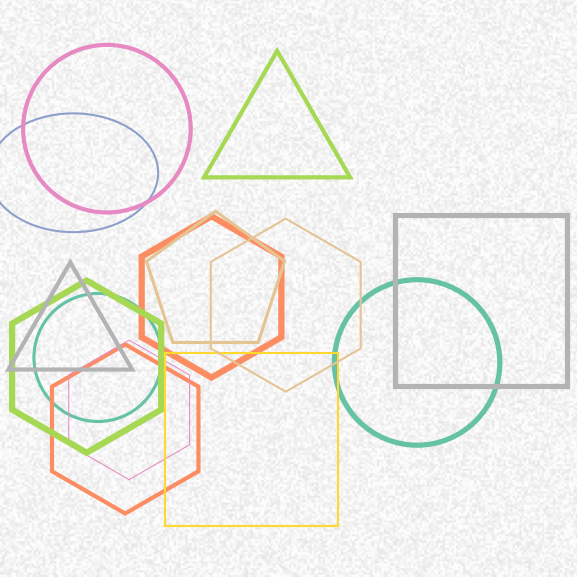[{"shape": "circle", "thickness": 1.5, "radius": 0.55, "center": [0.17, 0.38]}, {"shape": "circle", "thickness": 2.5, "radius": 0.72, "center": [0.722, 0.372]}, {"shape": "hexagon", "thickness": 3, "radius": 0.7, "center": [0.366, 0.485]}, {"shape": "hexagon", "thickness": 2, "radius": 0.73, "center": [0.217, 0.256]}, {"shape": "oval", "thickness": 1, "radius": 0.73, "center": [0.127, 0.7]}, {"shape": "hexagon", "thickness": 0.5, "radius": 0.6, "center": [0.224, 0.289]}, {"shape": "circle", "thickness": 2, "radius": 0.73, "center": [0.185, 0.776]}, {"shape": "hexagon", "thickness": 3, "radius": 0.75, "center": [0.15, 0.364]}, {"shape": "triangle", "thickness": 2, "radius": 0.73, "center": [0.48, 0.765]}, {"shape": "square", "thickness": 1, "radius": 0.75, "center": [0.435, 0.239]}, {"shape": "hexagon", "thickness": 1, "radius": 0.75, "center": [0.495, 0.471]}, {"shape": "pentagon", "thickness": 1.5, "radius": 0.63, "center": [0.373, 0.508]}, {"shape": "square", "thickness": 2.5, "radius": 0.74, "center": [0.833, 0.479]}, {"shape": "triangle", "thickness": 2, "radius": 0.62, "center": [0.122, 0.421]}]